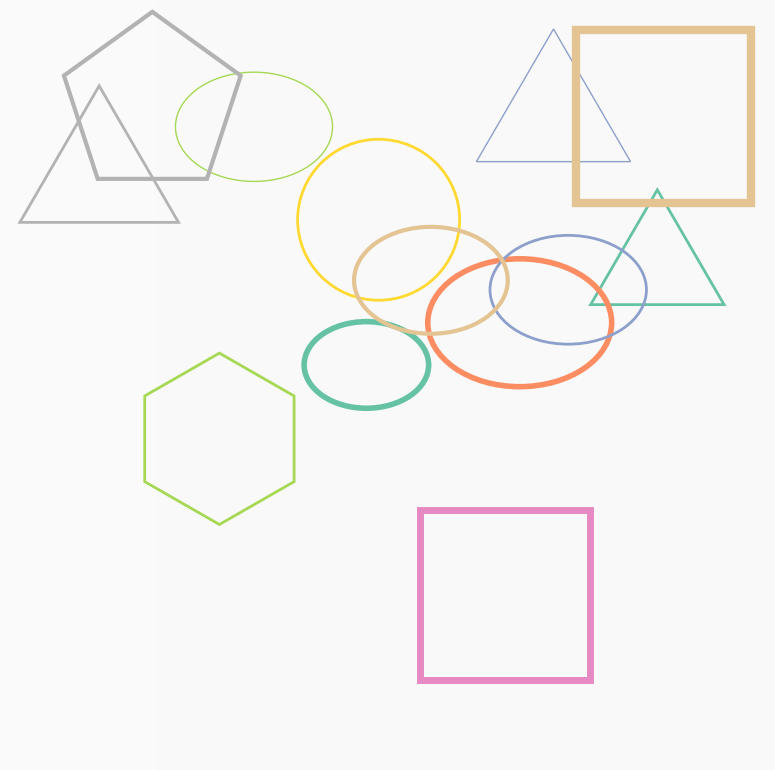[{"shape": "triangle", "thickness": 1, "radius": 0.5, "center": [0.848, 0.654]}, {"shape": "oval", "thickness": 2, "radius": 0.4, "center": [0.473, 0.526]}, {"shape": "oval", "thickness": 2, "radius": 0.59, "center": [0.671, 0.581]}, {"shape": "oval", "thickness": 1, "radius": 0.5, "center": [0.733, 0.624]}, {"shape": "triangle", "thickness": 0.5, "radius": 0.57, "center": [0.714, 0.847]}, {"shape": "square", "thickness": 2.5, "radius": 0.55, "center": [0.652, 0.227]}, {"shape": "oval", "thickness": 0.5, "radius": 0.51, "center": [0.328, 0.835]}, {"shape": "hexagon", "thickness": 1, "radius": 0.56, "center": [0.283, 0.43]}, {"shape": "circle", "thickness": 1, "radius": 0.52, "center": [0.489, 0.715]}, {"shape": "oval", "thickness": 1.5, "radius": 0.5, "center": [0.556, 0.636]}, {"shape": "square", "thickness": 3, "radius": 0.56, "center": [0.857, 0.849]}, {"shape": "triangle", "thickness": 1, "radius": 0.59, "center": [0.128, 0.77]}, {"shape": "pentagon", "thickness": 1.5, "radius": 0.6, "center": [0.197, 0.865]}]